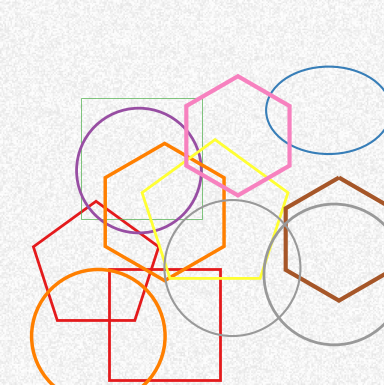[{"shape": "square", "thickness": 2, "radius": 0.72, "center": [0.428, 0.157]}, {"shape": "pentagon", "thickness": 2, "radius": 0.86, "center": [0.249, 0.306]}, {"shape": "oval", "thickness": 1.5, "radius": 0.81, "center": [0.853, 0.713]}, {"shape": "square", "thickness": 0.5, "radius": 0.79, "center": [0.367, 0.588]}, {"shape": "circle", "thickness": 2, "radius": 0.81, "center": [0.361, 0.557]}, {"shape": "hexagon", "thickness": 2.5, "radius": 0.89, "center": [0.428, 0.449]}, {"shape": "circle", "thickness": 2.5, "radius": 0.87, "center": [0.255, 0.127]}, {"shape": "pentagon", "thickness": 2, "radius": 1.0, "center": [0.559, 0.438]}, {"shape": "hexagon", "thickness": 3, "radius": 0.8, "center": [0.88, 0.379]}, {"shape": "hexagon", "thickness": 3, "radius": 0.77, "center": [0.618, 0.647]}, {"shape": "circle", "thickness": 2, "radius": 0.91, "center": [0.868, 0.287]}, {"shape": "circle", "thickness": 1.5, "radius": 0.88, "center": [0.604, 0.304]}]